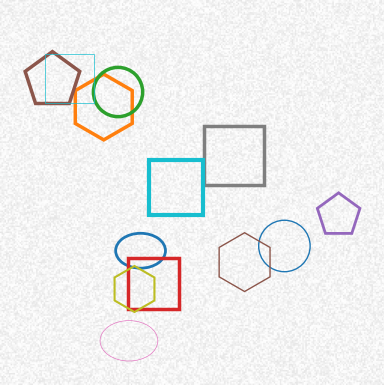[{"shape": "oval", "thickness": 2, "radius": 0.32, "center": [0.365, 0.349]}, {"shape": "circle", "thickness": 1, "radius": 0.33, "center": [0.739, 0.361]}, {"shape": "hexagon", "thickness": 2.5, "radius": 0.43, "center": [0.269, 0.722]}, {"shape": "circle", "thickness": 2.5, "radius": 0.32, "center": [0.307, 0.761]}, {"shape": "square", "thickness": 2.5, "radius": 0.33, "center": [0.398, 0.264]}, {"shape": "pentagon", "thickness": 2, "radius": 0.29, "center": [0.88, 0.441]}, {"shape": "hexagon", "thickness": 1, "radius": 0.38, "center": [0.635, 0.319]}, {"shape": "pentagon", "thickness": 2.5, "radius": 0.37, "center": [0.136, 0.791]}, {"shape": "oval", "thickness": 0.5, "radius": 0.37, "center": [0.335, 0.115]}, {"shape": "square", "thickness": 2.5, "radius": 0.38, "center": [0.608, 0.596]}, {"shape": "hexagon", "thickness": 1.5, "radius": 0.3, "center": [0.349, 0.249]}, {"shape": "square", "thickness": 3, "radius": 0.35, "center": [0.457, 0.513]}, {"shape": "square", "thickness": 0.5, "radius": 0.32, "center": [0.181, 0.796]}]